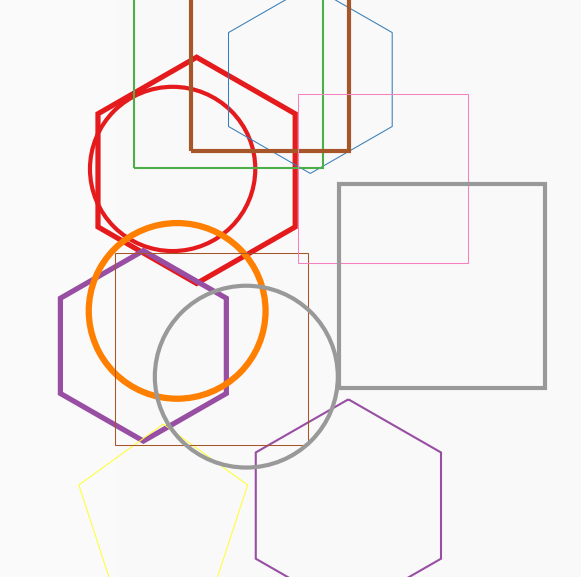[{"shape": "circle", "thickness": 2, "radius": 0.71, "center": [0.297, 0.707]}, {"shape": "hexagon", "thickness": 2.5, "radius": 0.98, "center": [0.338, 0.704]}, {"shape": "hexagon", "thickness": 0.5, "radius": 0.81, "center": [0.534, 0.861]}, {"shape": "square", "thickness": 1, "radius": 0.81, "center": [0.393, 0.87]}, {"shape": "hexagon", "thickness": 2.5, "radius": 0.82, "center": [0.247, 0.4]}, {"shape": "hexagon", "thickness": 1, "radius": 0.92, "center": [0.599, 0.124]}, {"shape": "circle", "thickness": 3, "radius": 0.76, "center": [0.305, 0.461]}, {"shape": "pentagon", "thickness": 0.5, "radius": 0.76, "center": [0.281, 0.112]}, {"shape": "square", "thickness": 0.5, "radius": 0.83, "center": [0.363, 0.395]}, {"shape": "square", "thickness": 2, "radius": 0.68, "center": [0.464, 0.874]}, {"shape": "square", "thickness": 0.5, "radius": 0.73, "center": [0.659, 0.69]}, {"shape": "circle", "thickness": 2, "radius": 0.79, "center": [0.424, 0.347]}, {"shape": "square", "thickness": 2, "radius": 0.88, "center": [0.76, 0.504]}]